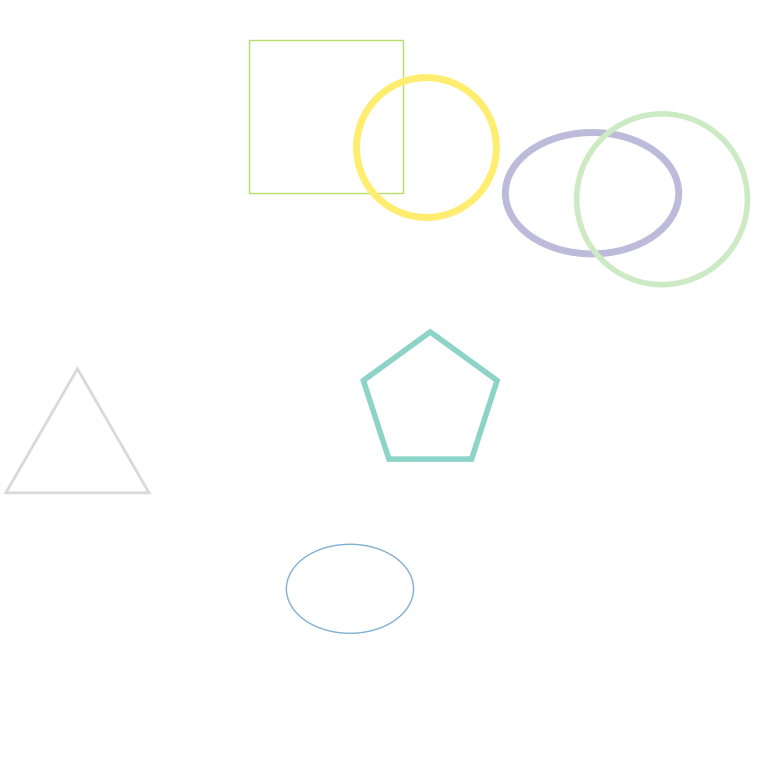[{"shape": "pentagon", "thickness": 2, "radius": 0.46, "center": [0.559, 0.478]}, {"shape": "oval", "thickness": 2.5, "radius": 0.56, "center": [0.769, 0.749]}, {"shape": "oval", "thickness": 0.5, "radius": 0.41, "center": [0.454, 0.235]}, {"shape": "square", "thickness": 0.5, "radius": 0.5, "center": [0.423, 0.849]}, {"shape": "triangle", "thickness": 1, "radius": 0.54, "center": [0.101, 0.414]}, {"shape": "circle", "thickness": 2, "radius": 0.55, "center": [0.86, 0.741]}, {"shape": "circle", "thickness": 2.5, "radius": 0.45, "center": [0.554, 0.808]}]